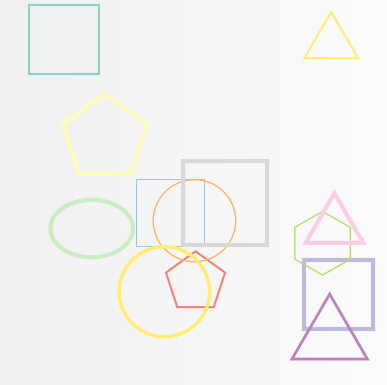[{"shape": "square", "thickness": 1.5, "radius": 0.45, "center": [0.166, 0.897]}, {"shape": "pentagon", "thickness": 2.5, "radius": 0.57, "center": [0.27, 0.642]}, {"shape": "square", "thickness": 3, "radius": 0.45, "center": [0.874, 0.235]}, {"shape": "pentagon", "thickness": 1.5, "radius": 0.4, "center": [0.504, 0.267]}, {"shape": "square", "thickness": 0.5, "radius": 0.44, "center": [0.438, 0.448]}, {"shape": "circle", "thickness": 1, "radius": 0.53, "center": [0.502, 0.427]}, {"shape": "hexagon", "thickness": 1, "radius": 0.41, "center": [0.832, 0.368]}, {"shape": "triangle", "thickness": 3, "radius": 0.43, "center": [0.863, 0.412]}, {"shape": "square", "thickness": 3, "radius": 0.54, "center": [0.582, 0.473]}, {"shape": "triangle", "thickness": 2, "radius": 0.56, "center": [0.851, 0.124]}, {"shape": "oval", "thickness": 3, "radius": 0.53, "center": [0.237, 0.406]}, {"shape": "circle", "thickness": 2.5, "radius": 0.58, "center": [0.424, 0.242]}, {"shape": "triangle", "thickness": 1.5, "radius": 0.4, "center": [0.855, 0.889]}]